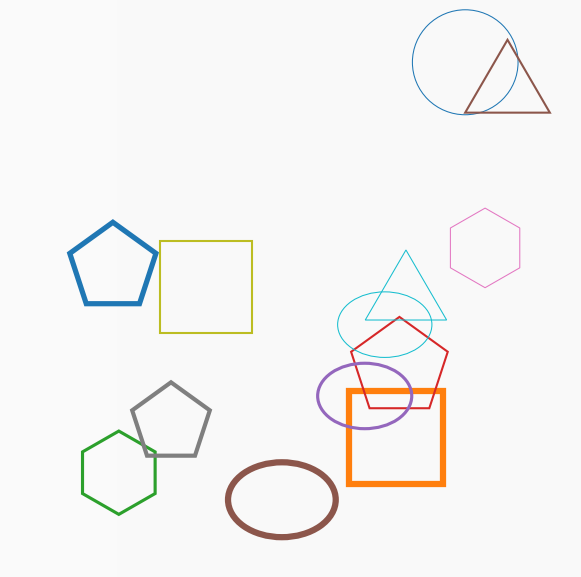[{"shape": "circle", "thickness": 0.5, "radius": 0.45, "center": [0.8, 0.891]}, {"shape": "pentagon", "thickness": 2.5, "radius": 0.39, "center": [0.194, 0.536]}, {"shape": "square", "thickness": 3, "radius": 0.4, "center": [0.681, 0.242]}, {"shape": "hexagon", "thickness": 1.5, "radius": 0.36, "center": [0.204, 0.181]}, {"shape": "pentagon", "thickness": 1, "radius": 0.44, "center": [0.687, 0.363]}, {"shape": "oval", "thickness": 1.5, "radius": 0.4, "center": [0.627, 0.313]}, {"shape": "triangle", "thickness": 1, "radius": 0.42, "center": [0.873, 0.846]}, {"shape": "oval", "thickness": 3, "radius": 0.46, "center": [0.485, 0.134]}, {"shape": "hexagon", "thickness": 0.5, "radius": 0.34, "center": [0.835, 0.57]}, {"shape": "pentagon", "thickness": 2, "radius": 0.35, "center": [0.294, 0.267]}, {"shape": "square", "thickness": 1, "radius": 0.4, "center": [0.355, 0.501]}, {"shape": "triangle", "thickness": 0.5, "radius": 0.4, "center": [0.698, 0.485]}, {"shape": "oval", "thickness": 0.5, "radius": 0.41, "center": [0.662, 0.437]}]